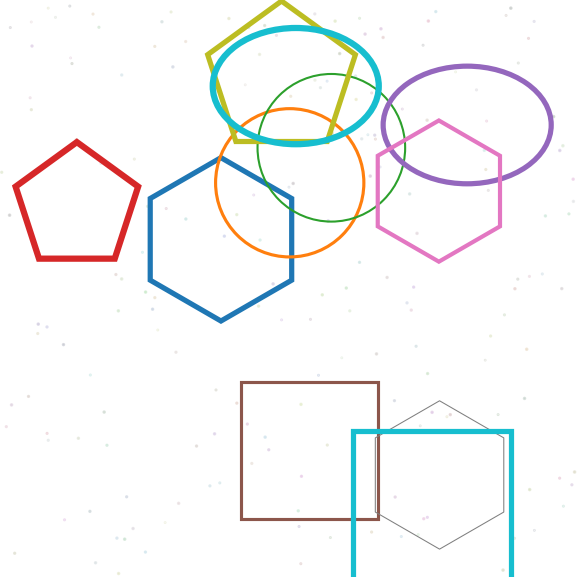[{"shape": "hexagon", "thickness": 2.5, "radius": 0.71, "center": [0.383, 0.585]}, {"shape": "circle", "thickness": 1.5, "radius": 0.64, "center": [0.502, 0.683]}, {"shape": "circle", "thickness": 1, "radius": 0.64, "center": [0.574, 0.743]}, {"shape": "pentagon", "thickness": 3, "radius": 0.56, "center": [0.133, 0.641]}, {"shape": "oval", "thickness": 2.5, "radius": 0.73, "center": [0.809, 0.783]}, {"shape": "square", "thickness": 1.5, "radius": 0.59, "center": [0.536, 0.219]}, {"shape": "hexagon", "thickness": 2, "radius": 0.61, "center": [0.76, 0.668]}, {"shape": "hexagon", "thickness": 0.5, "radius": 0.64, "center": [0.761, 0.177]}, {"shape": "pentagon", "thickness": 2.5, "radius": 0.67, "center": [0.488, 0.863]}, {"shape": "square", "thickness": 2.5, "radius": 0.68, "center": [0.748, 0.116]}, {"shape": "oval", "thickness": 3, "radius": 0.72, "center": [0.512, 0.85]}]